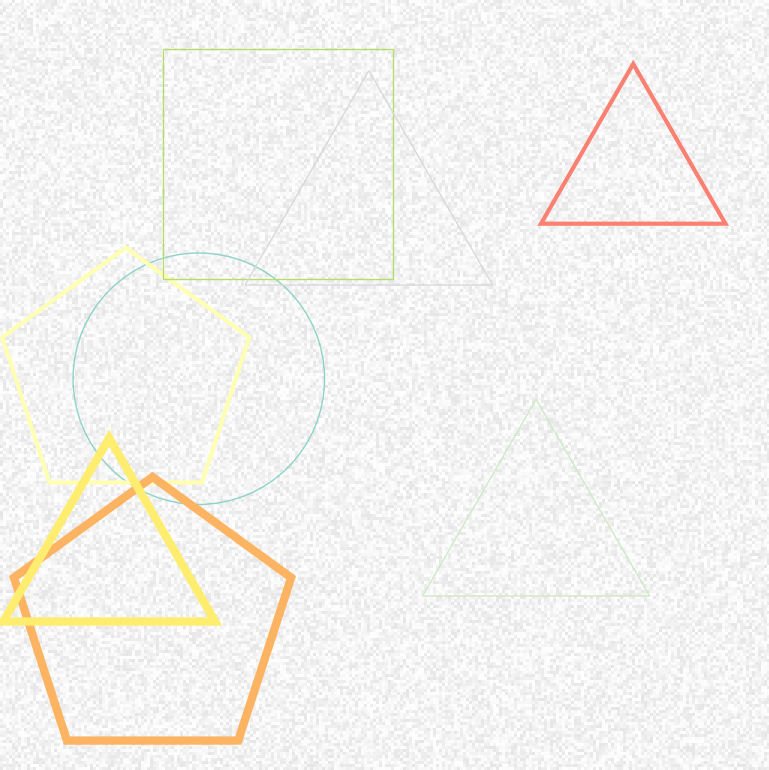[{"shape": "circle", "thickness": 0.5, "radius": 0.82, "center": [0.258, 0.508]}, {"shape": "pentagon", "thickness": 1.5, "radius": 0.84, "center": [0.163, 0.51]}, {"shape": "triangle", "thickness": 1.5, "radius": 0.69, "center": [0.822, 0.779]}, {"shape": "pentagon", "thickness": 3, "radius": 0.95, "center": [0.198, 0.191]}, {"shape": "square", "thickness": 0.5, "radius": 0.75, "center": [0.361, 0.787]}, {"shape": "triangle", "thickness": 0.5, "radius": 0.93, "center": [0.479, 0.723]}, {"shape": "triangle", "thickness": 0.5, "radius": 0.85, "center": [0.696, 0.311]}, {"shape": "triangle", "thickness": 3, "radius": 0.79, "center": [0.142, 0.272]}]